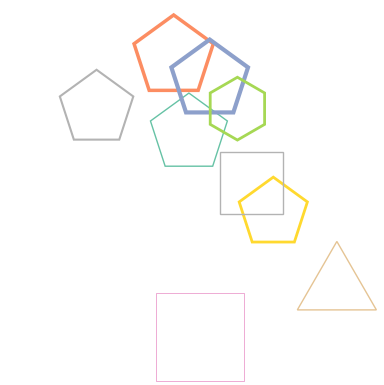[{"shape": "pentagon", "thickness": 1, "radius": 0.53, "center": [0.491, 0.653]}, {"shape": "pentagon", "thickness": 2.5, "radius": 0.54, "center": [0.451, 0.853]}, {"shape": "pentagon", "thickness": 3, "radius": 0.52, "center": [0.545, 0.793]}, {"shape": "square", "thickness": 0.5, "radius": 0.57, "center": [0.519, 0.125]}, {"shape": "hexagon", "thickness": 2, "radius": 0.41, "center": [0.617, 0.718]}, {"shape": "pentagon", "thickness": 2, "radius": 0.47, "center": [0.71, 0.447]}, {"shape": "triangle", "thickness": 1, "radius": 0.59, "center": [0.875, 0.254]}, {"shape": "pentagon", "thickness": 1.5, "radius": 0.5, "center": [0.251, 0.718]}, {"shape": "square", "thickness": 1, "radius": 0.41, "center": [0.653, 0.525]}]